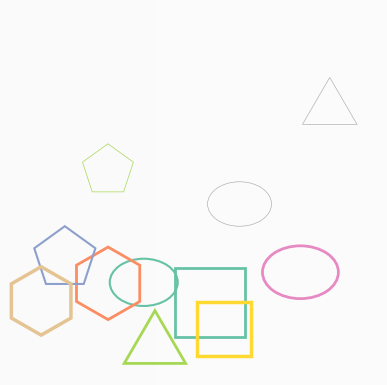[{"shape": "square", "thickness": 2, "radius": 0.45, "center": [0.542, 0.213]}, {"shape": "oval", "thickness": 1.5, "radius": 0.44, "center": [0.371, 0.267]}, {"shape": "hexagon", "thickness": 2, "radius": 0.47, "center": [0.279, 0.264]}, {"shape": "pentagon", "thickness": 1.5, "radius": 0.41, "center": [0.167, 0.33]}, {"shape": "oval", "thickness": 2, "radius": 0.49, "center": [0.775, 0.293]}, {"shape": "triangle", "thickness": 2, "radius": 0.46, "center": [0.4, 0.102]}, {"shape": "pentagon", "thickness": 0.5, "radius": 0.35, "center": [0.279, 0.557]}, {"shape": "square", "thickness": 2.5, "radius": 0.35, "center": [0.579, 0.145]}, {"shape": "hexagon", "thickness": 2.5, "radius": 0.44, "center": [0.106, 0.218]}, {"shape": "triangle", "thickness": 0.5, "radius": 0.41, "center": [0.851, 0.718]}, {"shape": "oval", "thickness": 0.5, "radius": 0.41, "center": [0.618, 0.47]}]